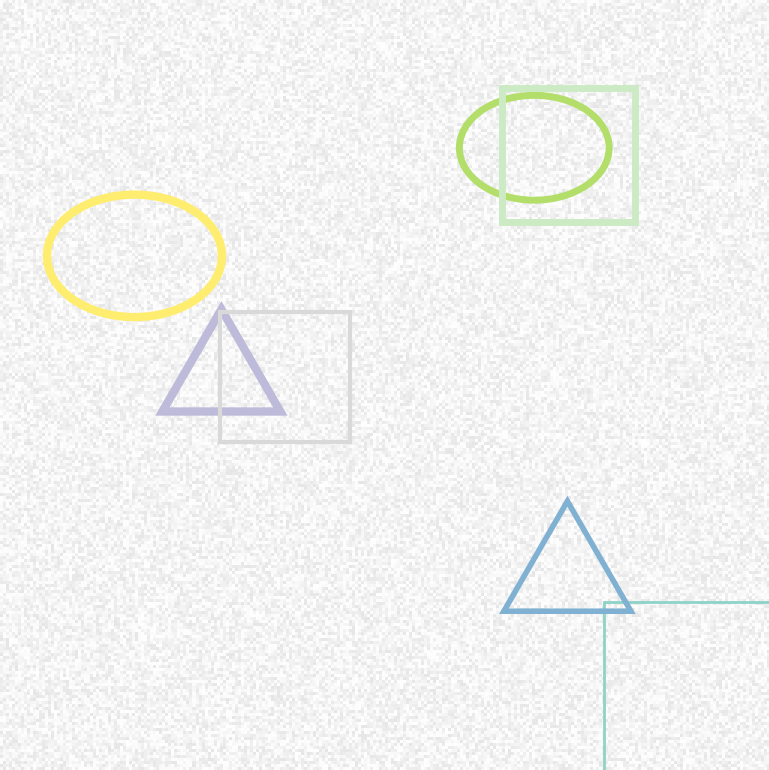[{"shape": "square", "thickness": 1, "radius": 0.55, "center": [0.895, 0.108]}, {"shape": "triangle", "thickness": 3, "radius": 0.44, "center": [0.288, 0.51]}, {"shape": "triangle", "thickness": 2, "radius": 0.48, "center": [0.737, 0.254]}, {"shape": "oval", "thickness": 2.5, "radius": 0.49, "center": [0.694, 0.808]}, {"shape": "square", "thickness": 1.5, "radius": 0.42, "center": [0.37, 0.51]}, {"shape": "square", "thickness": 2.5, "radius": 0.43, "center": [0.738, 0.799]}, {"shape": "oval", "thickness": 3, "radius": 0.57, "center": [0.175, 0.668]}]